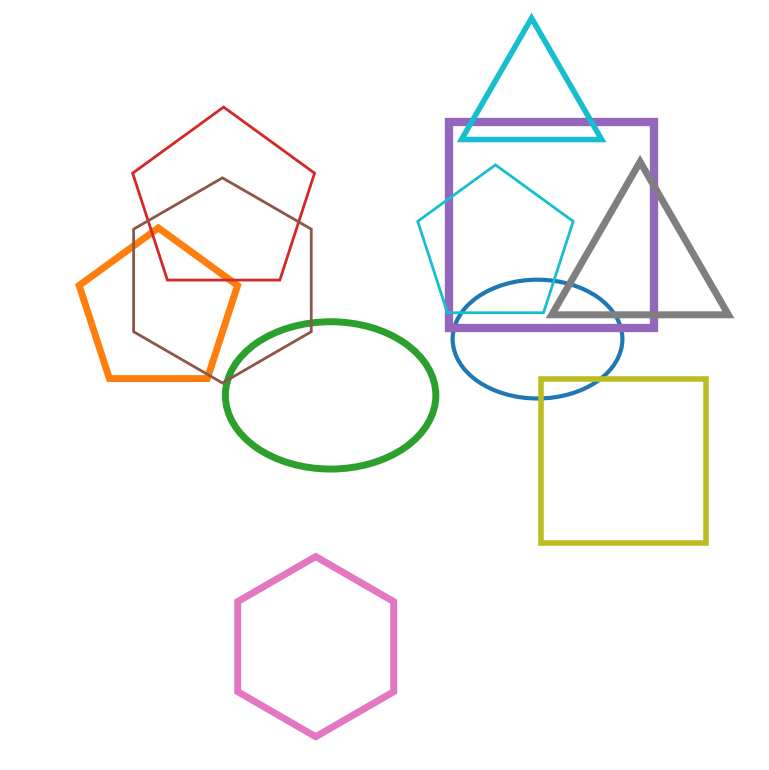[{"shape": "oval", "thickness": 1.5, "radius": 0.55, "center": [0.698, 0.56]}, {"shape": "pentagon", "thickness": 2.5, "radius": 0.54, "center": [0.206, 0.596]}, {"shape": "oval", "thickness": 2.5, "radius": 0.68, "center": [0.429, 0.487]}, {"shape": "pentagon", "thickness": 1, "radius": 0.62, "center": [0.29, 0.737]}, {"shape": "square", "thickness": 3, "radius": 0.67, "center": [0.716, 0.708]}, {"shape": "hexagon", "thickness": 1, "radius": 0.67, "center": [0.289, 0.636]}, {"shape": "hexagon", "thickness": 2.5, "radius": 0.58, "center": [0.41, 0.16]}, {"shape": "triangle", "thickness": 2.5, "radius": 0.66, "center": [0.831, 0.657]}, {"shape": "square", "thickness": 2, "radius": 0.53, "center": [0.81, 0.401]}, {"shape": "triangle", "thickness": 2, "radius": 0.53, "center": [0.69, 0.871]}, {"shape": "pentagon", "thickness": 1, "radius": 0.53, "center": [0.643, 0.68]}]